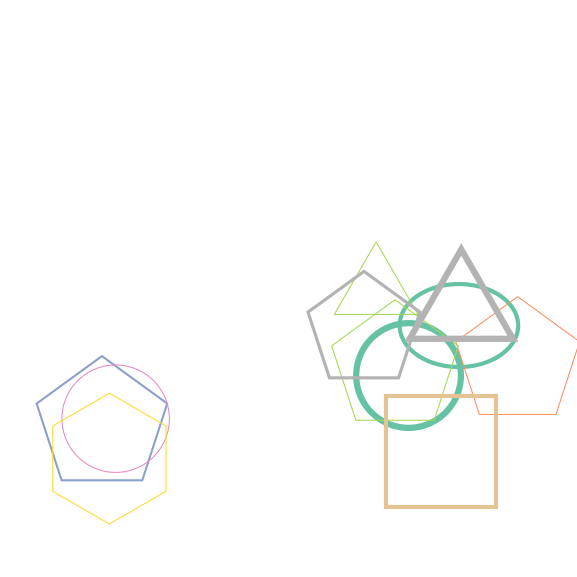[{"shape": "circle", "thickness": 3, "radius": 0.45, "center": [0.707, 0.349]}, {"shape": "oval", "thickness": 2, "radius": 0.51, "center": [0.795, 0.435]}, {"shape": "pentagon", "thickness": 0.5, "radius": 0.56, "center": [0.896, 0.373]}, {"shape": "pentagon", "thickness": 1, "radius": 0.59, "center": [0.177, 0.264]}, {"shape": "circle", "thickness": 0.5, "radius": 0.47, "center": [0.2, 0.274]}, {"shape": "triangle", "thickness": 0.5, "radius": 0.42, "center": [0.651, 0.497]}, {"shape": "pentagon", "thickness": 0.5, "radius": 0.58, "center": [0.684, 0.365]}, {"shape": "hexagon", "thickness": 0.5, "radius": 0.57, "center": [0.189, 0.205]}, {"shape": "square", "thickness": 2, "radius": 0.48, "center": [0.764, 0.218]}, {"shape": "triangle", "thickness": 3, "radius": 0.52, "center": [0.799, 0.464]}, {"shape": "pentagon", "thickness": 1.5, "radius": 0.51, "center": [0.63, 0.427]}]